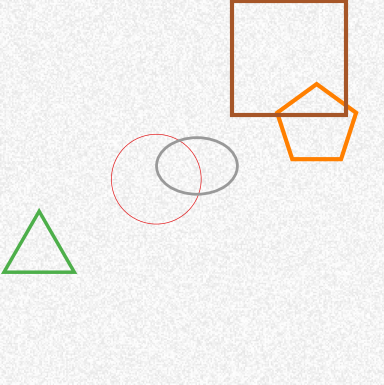[{"shape": "circle", "thickness": 0.5, "radius": 0.58, "center": [0.406, 0.535]}, {"shape": "triangle", "thickness": 2.5, "radius": 0.53, "center": [0.102, 0.346]}, {"shape": "pentagon", "thickness": 3, "radius": 0.54, "center": [0.822, 0.674]}, {"shape": "square", "thickness": 3, "radius": 0.74, "center": [0.751, 0.848]}, {"shape": "oval", "thickness": 2, "radius": 0.52, "center": [0.512, 0.569]}]